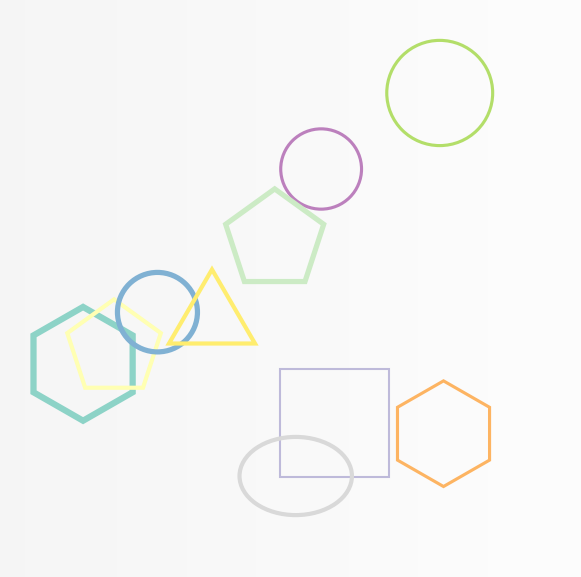[{"shape": "hexagon", "thickness": 3, "radius": 0.49, "center": [0.143, 0.369]}, {"shape": "pentagon", "thickness": 2, "radius": 0.42, "center": [0.196, 0.396]}, {"shape": "square", "thickness": 1, "radius": 0.47, "center": [0.576, 0.267]}, {"shape": "circle", "thickness": 2.5, "radius": 0.34, "center": [0.271, 0.459]}, {"shape": "hexagon", "thickness": 1.5, "radius": 0.46, "center": [0.763, 0.248]}, {"shape": "circle", "thickness": 1.5, "radius": 0.46, "center": [0.757, 0.838]}, {"shape": "oval", "thickness": 2, "radius": 0.48, "center": [0.509, 0.175]}, {"shape": "circle", "thickness": 1.5, "radius": 0.35, "center": [0.552, 0.706]}, {"shape": "pentagon", "thickness": 2.5, "radius": 0.44, "center": [0.473, 0.583]}, {"shape": "triangle", "thickness": 2, "radius": 0.43, "center": [0.365, 0.447]}]